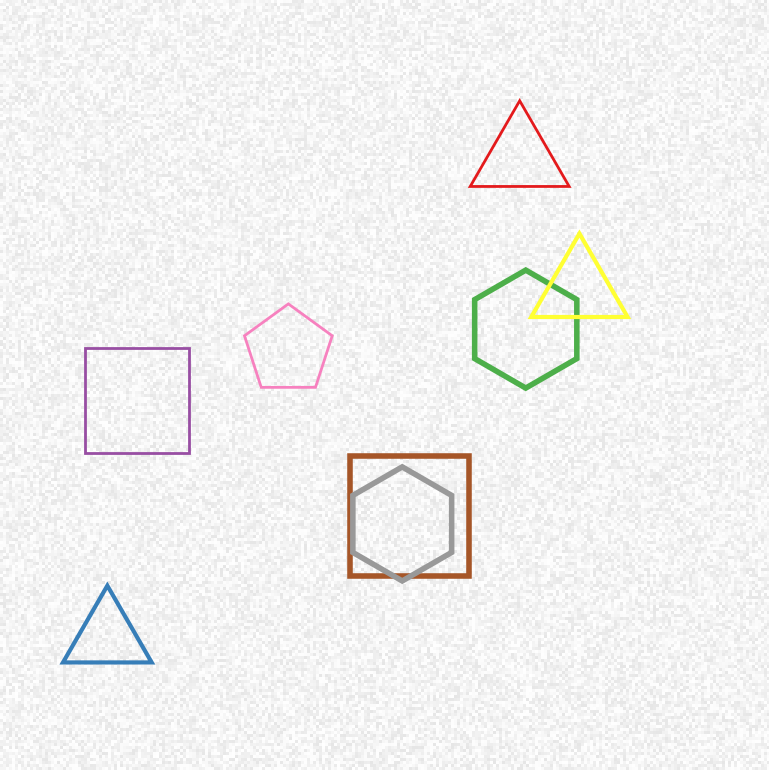[{"shape": "triangle", "thickness": 1, "radius": 0.37, "center": [0.675, 0.795]}, {"shape": "triangle", "thickness": 1.5, "radius": 0.33, "center": [0.139, 0.173]}, {"shape": "hexagon", "thickness": 2, "radius": 0.38, "center": [0.683, 0.573]}, {"shape": "square", "thickness": 1, "radius": 0.34, "center": [0.178, 0.48]}, {"shape": "triangle", "thickness": 1.5, "radius": 0.36, "center": [0.753, 0.624]}, {"shape": "square", "thickness": 2, "radius": 0.39, "center": [0.532, 0.33]}, {"shape": "pentagon", "thickness": 1, "radius": 0.3, "center": [0.374, 0.545]}, {"shape": "hexagon", "thickness": 2, "radius": 0.37, "center": [0.522, 0.32]}]